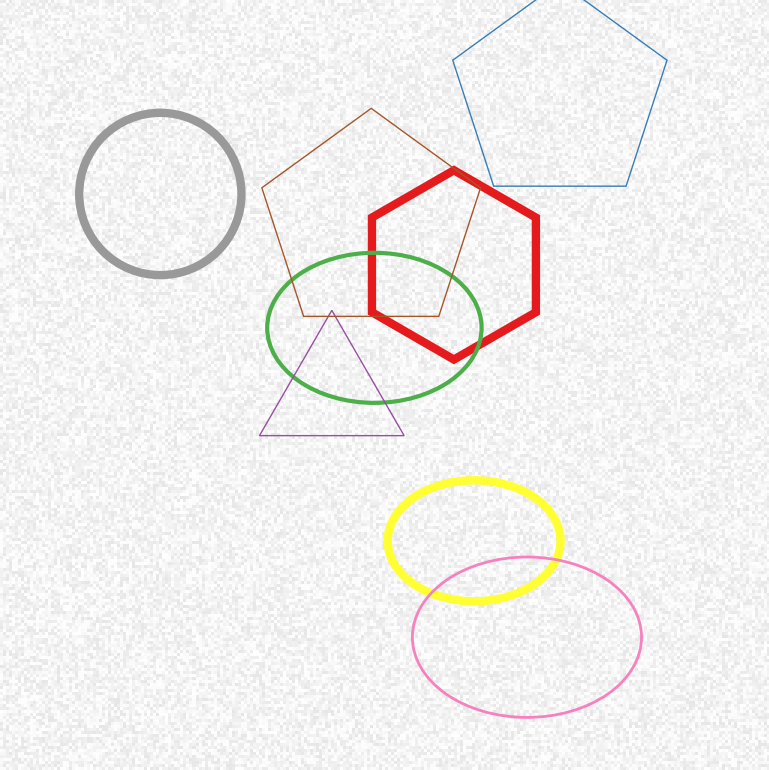[{"shape": "hexagon", "thickness": 3, "radius": 0.61, "center": [0.59, 0.656]}, {"shape": "pentagon", "thickness": 0.5, "radius": 0.73, "center": [0.727, 0.877]}, {"shape": "oval", "thickness": 1.5, "radius": 0.7, "center": [0.486, 0.574]}, {"shape": "triangle", "thickness": 0.5, "radius": 0.54, "center": [0.431, 0.488]}, {"shape": "oval", "thickness": 3, "radius": 0.56, "center": [0.616, 0.298]}, {"shape": "pentagon", "thickness": 0.5, "radius": 0.75, "center": [0.482, 0.71]}, {"shape": "oval", "thickness": 1, "radius": 0.74, "center": [0.684, 0.172]}, {"shape": "circle", "thickness": 3, "radius": 0.53, "center": [0.208, 0.748]}]